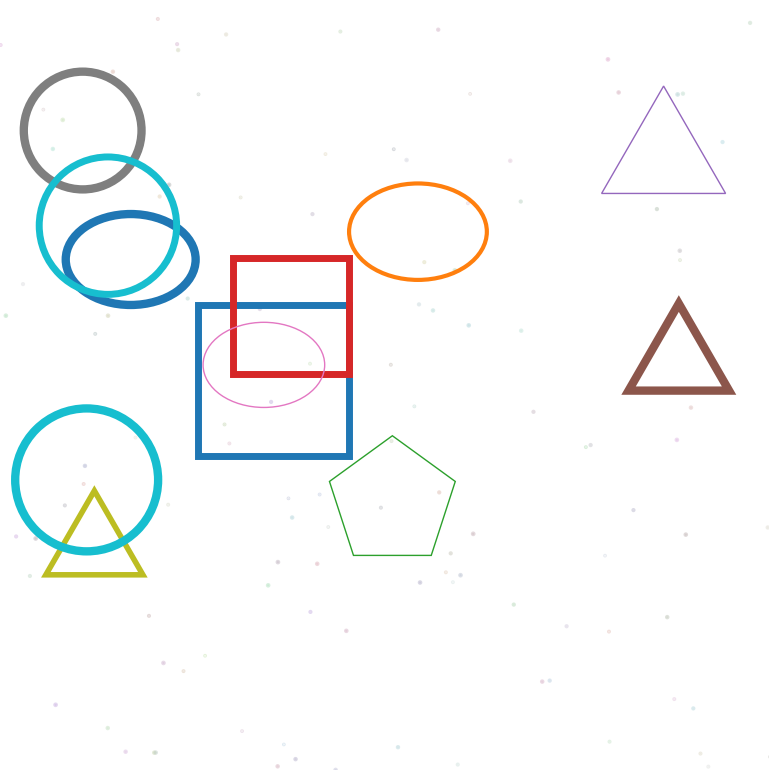[{"shape": "oval", "thickness": 3, "radius": 0.42, "center": [0.17, 0.663]}, {"shape": "square", "thickness": 2.5, "radius": 0.49, "center": [0.355, 0.505]}, {"shape": "oval", "thickness": 1.5, "radius": 0.45, "center": [0.543, 0.699]}, {"shape": "pentagon", "thickness": 0.5, "radius": 0.43, "center": [0.51, 0.348]}, {"shape": "square", "thickness": 2.5, "radius": 0.38, "center": [0.378, 0.59]}, {"shape": "triangle", "thickness": 0.5, "radius": 0.46, "center": [0.862, 0.795]}, {"shape": "triangle", "thickness": 3, "radius": 0.38, "center": [0.882, 0.53]}, {"shape": "oval", "thickness": 0.5, "radius": 0.39, "center": [0.343, 0.526]}, {"shape": "circle", "thickness": 3, "radius": 0.38, "center": [0.107, 0.83]}, {"shape": "triangle", "thickness": 2, "radius": 0.36, "center": [0.123, 0.29]}, {"shape": "circle", "thickness": 3, "radius": 0.46, "center": [0.113, 0.377]}, {"shape": "circle", "thickness": 2.5, "radius": 0.45, "center": [0.14, 0.707]}]